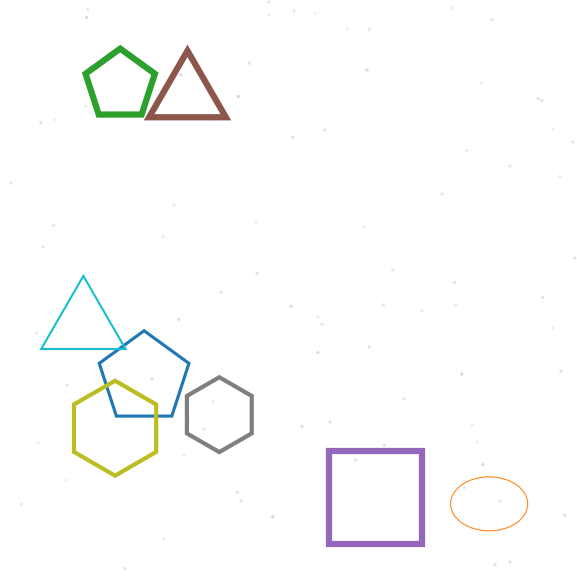[{"shape": "pentagon", "thickness": 1.5, "radius": 0.41, "center": [0.249, 0.345]}, {"shape": "oval", "thickness": 0.5, "radius": 0.33, "center": [0.847, 0.127]}, {"shape": "pentagon", "thickness": 3, "radius": 0.32, "center": [0.208, 0.852]}, {"shape": "square", "thickness": 3, "radius": 0.4, "center": [0.65, 0.138]}, {"shape": "triangle", "thickness": 3, "radius": 0.38, "center": [0.325, 0.834]}, {"shape": "hexagon", "thickness": 2, "radius": 0.32, "center": [0.38, 0.281]}, {"shape": "hexagon", "thickness": 2, "radius": 0.41, "center": [0.199, 0.258]}, {"shape": "triangle", "thickness": 1, "radius": 0.42, "center": [0.144, 0.437]}]